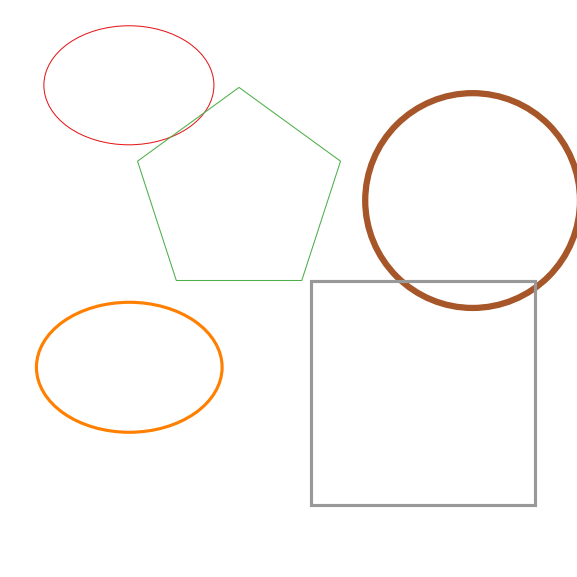[{"shape": "oval", "thickness": 0.5, "radius": 0.74, "center": [0.223, 0.851]}, {"shape": "pentagon", "thickness": 0.5, "radius": 0.92, "center": [0.414, 0.663]}, {"shape": "oval", "thickness": 1.5, "radius": 0.8, "center": [0.224, 0.363]}, {"shape": "circle", "thickness": 3, "radius": 0.93, "center": [0.818, 0.652]}, {"shape": "square", "thickness": 1.5, "radius": 0.97, "center": [0.732, 0.318]}]